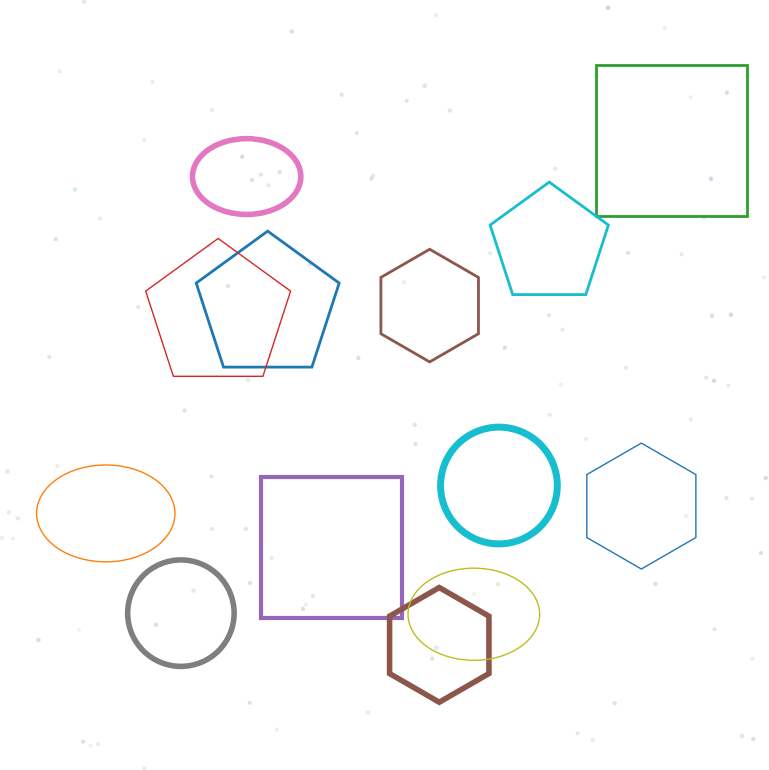[{"shape": "pentagon", "thickness": 1, "radius": 0.49, "center": [0.348, 0.602]}, {"shape": "hexagon", "thickness": 0.5, "radius": 0.41, "center": [0.833, 0.343]}, {"shape": "oval", "thickness": 0.5, "radius": 0.45, "center": [0.137, 0.333]}, {"shape": "square", "thickness": 1, "radius": 0.49, "center": [0.872, 0.817]}, {"shape": "pentagon", "thickness": 0.5, "radius": 0.49, "center": [0.283, 0.591]}, {"shape": "square", "thickness": 1.5, "radius": 0.46, "center": [0.431, 0.289]}, {"shape": "hexagon", "thickness": 2, "radius": 0.37, "center": [0.57, 0.162]}, {"shape": "hexagon", "thickness": 1, "radius": 0.37, "center": [0.558, 0.603]}, {"shape": "oval", "thickness": 2, "radius": 0.35, "center": [0.32, 0.771]}, {"shape": "circle", "thickness": 2, "radius": 0.35, "center": [0.235, 0.204]}, {"shape": "oval", "thickness": 0.5, "radius": 0.43, "center": [0.615, 0.202]}, {"shape": "circle", "thickness": 2.5, "radius": 0.38, "center": [0.648, 0.369]}, {"shape": "pentagon", "thickness": 1, "radius": 0.4, "center": [0.713, 0.683]}]